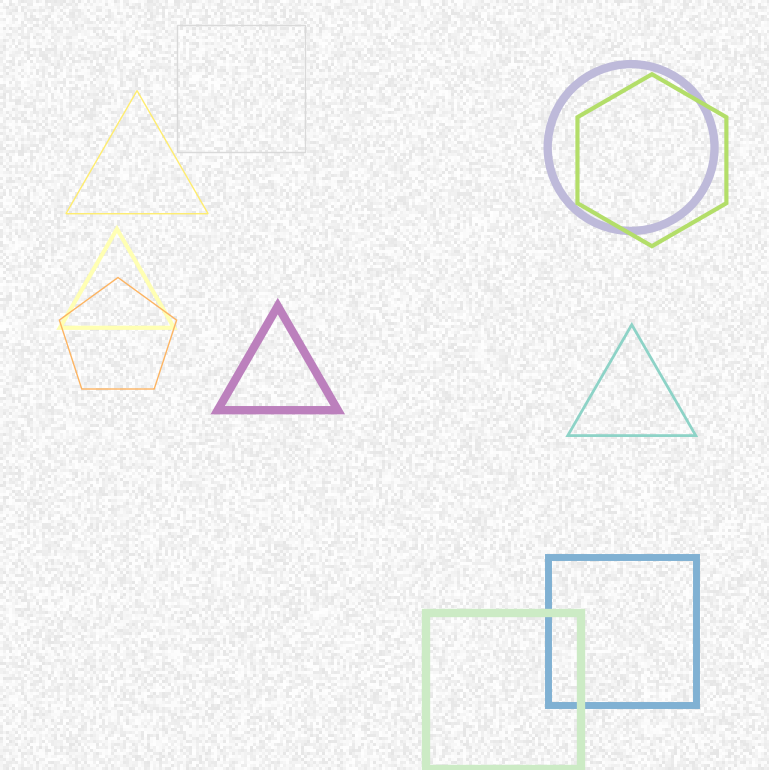[{"shape": "triangle", "thickness": 1, "radius": 0.48, "center": [0.82, 0.482]}, {"shape": "triangle", "thickness": 1.5, "radius": 0.43, "center": [0.152, 0.617]}, {"shape": "circle", "thickness": 3, "radius": 0.54, "center": [0.82, 0.808]}, {"shape": "square", "thickness": 2.5, "radius": 0.48, "center": [0.808, 0.181]}, {"shape": "pentagon", "thickness": 0.5, "radius": 0.4, "center": [0.153, 0.56]}, {"shape": "hexagon", "thickness": 1.5, "radius": 0.56, "center": [0.847, 0.792]}, {"shape": "square", "thickness": 0.5, "radius": 0.41, "center": [0.313, 0.885]}, {"shape": "triangle", "thickness": 3, "radius": 0.45, "center": [0.361, 0.512]}, {"shape": "square", "thickness": 3, "radius": 0.51, "center": [0.654, 0.103]}, {"shape": "triangle", "thickness": 0.5, "radius": 0.53, "center": [0.178, 0.776]}]